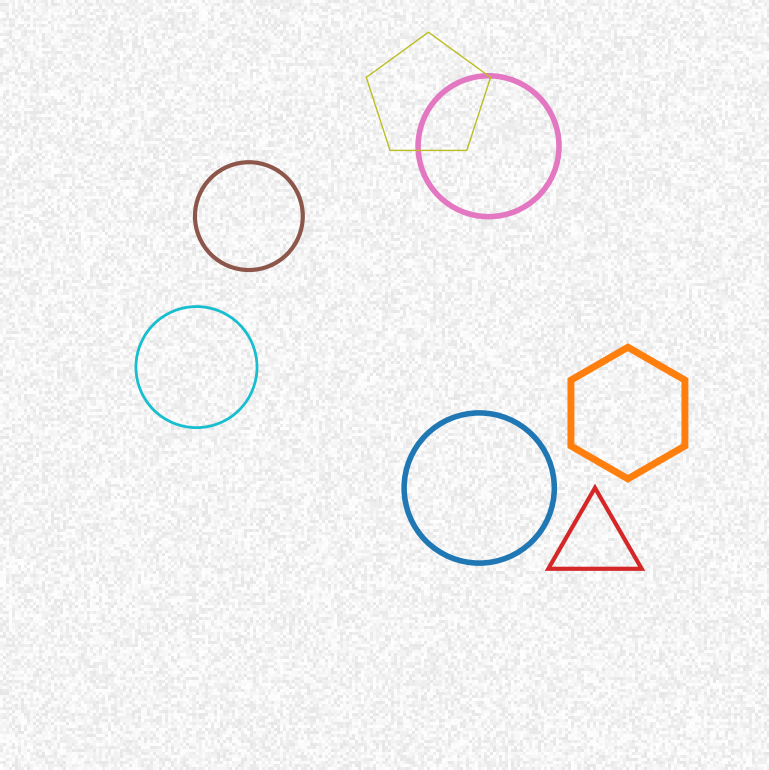[{"shape": "circle", "thickness": 2, "radius": 0.49, "center": [0.622, 0.366]}, {"shape": "hexagon", "thickness": 2.5, "radius": 0.43, "center": [0.815, 0.464]}, {"shape": "triangle", "thickness": 1.5, "radius": 0.35, "center": [0.773, 0.296]}, {"shape": "circle", "thickness": 1.5, "radius": 0.35, "center": [0.323, 0.719]}, {"shape": "circle", "thickness": 2, "radius": 0.46, "center": [0.634, 0.81]}, {"shape": "pentagon", "thickness": 0.5, "radius": 0.42, "center": [0.556, 0.873]}, {"shape": "circle", "thickness": 1, "radius": 0.39, "center": [0.255, 0.523]}]